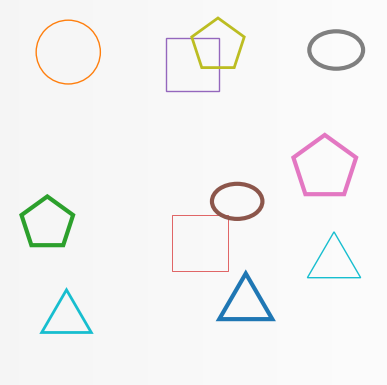[{"shape": "triangle", "thickness": 3, "radius": 0.4, "center": [0.634, 0.211]}, {"shape": "circle", "thickness": 1, "radius": 0.41, "center": [0.176, 0.865]}, {"shape": "pentagon", "thickness": 3, "radius": 0.35, "center": [0.122, 0.42]}, {"shape": "square", "thickness": 0.5, "radius": 0.36, "center": [0.516, 0.37]}, {"shape": "square", "thickness": 1, "radius": 0.34, "center": [0.496, 0.833]}, {"shape": "oval", "thickness": 3, "radius": 0.33, "center": [0.612, 0.477]}, {"shape": "pentagon", "thickness": 3, "radius": 0.43, "center": [0.838, 0.564]}, {"shape": "oval", "thickness": 3, "radius": 0.35, "center": [0.868, 0.87]}, {"shape": "pentagon", "thickness": 2, "radius": 0.36, "center": [0.563, 0.882]}, {"shape": "triangle", "thickness": 1, "radius": 0.4, "center": [0.862, 0.318]}, {"shape": "triangle", "thickness": 2, "radius": 0.37, "center": [0.172, 0.173]}]